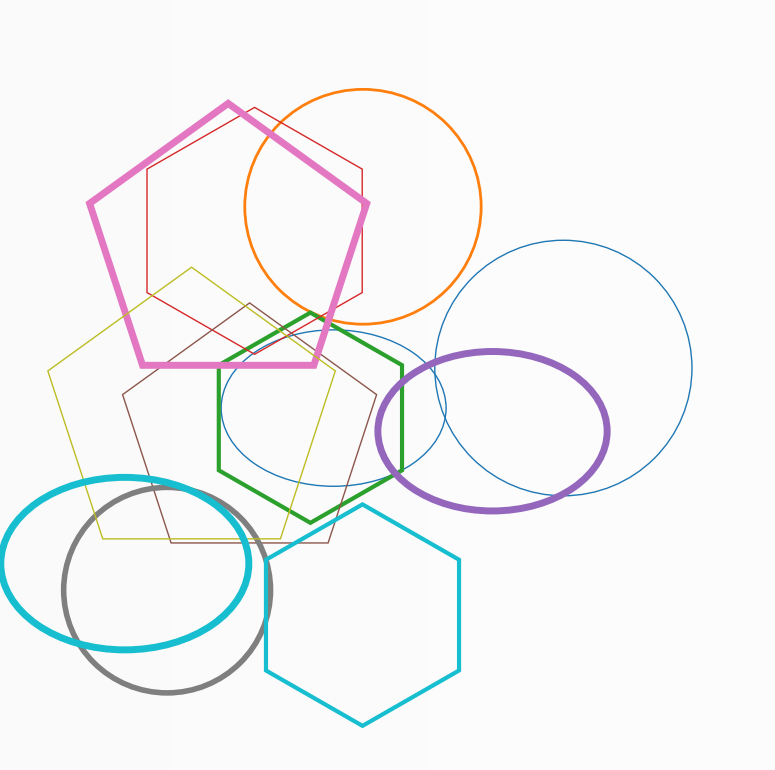[{"shape": "circle", "thickness": 0.5, "radius": 0.83, "center": [0.727, 0.522]}, {"shape": "oval", "thickness": 0.5, "radius": 0.73, "center": [0.43, 0.47]}, {"shape": "circle", "thickness": 1, "radius": 0.76, "center": [0.468, 0.731]}, {"shape": "hexagon", "thickness": 1.5, "radius": 0.68, "center": [0.401, 0.457]}, {"shape": "hexagon", "thickness": 0.5, "radius": 0.8, "center": [0.329, 0.7]}, {"shape": "oval", "thickness": 2.5, "radius": 0.74, "center": [0.636, 0.44]}, {"shape": "pentagon", "thickness": 0.5, "radius": 0.86, "center": [0.322, 0.434]}, {"shape": "pentagon", "thickness": 2.5, "radius": 0.94, "center": [0.294, 0.678]}, {"shape": "circle", "thickness": 2, "radius": 0.67, "center": [0.216, 0.234]}, {"shape": "pentagon", "thickness": 0.5, "radius": 0.98, "center": [0.247, 0.458]}, {"shape": "hexagon", "thickness": 1.5, "radius": 0.72, "center": [0.468, 0.201]}, {"shape": "oval", "thickness": 2.5, "radius": 0.8, "center": [0.161, 0.268]}]